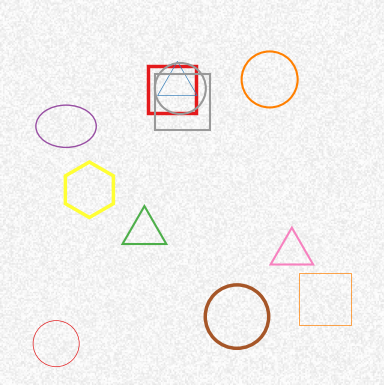[{"shape": "square", "thickness": 2.5, "radius": 0.31, "center": [0.446, 0.767]}, {"shape": "circle", "thickness": 0.5, "radius": 0.3, "center": [0.146, 0.107]}, {"shape": "triangle", "thickness": 0.5, "radius": 0.3, "center": [0.461, 0.781]}, {"shape": "triangle", "thickness": 1.5, "radius": 0.33, "center": [0.375, 0.399]}, {"shape": "oval", "thickness": 1, "radius": 0.39, "center": [0.172, 0.672]}, {"shape": "square", "thickness": 0.5, "radius": 0.34, "center": [0.845, 0.223]}, {"shape": "circle", "thickness": 1.5, "radius": 0.36, "center": [0.7, 0.794]}, {"shape": "hexagon", "thickness": 2.5, "radius": 0.36, "center": [0.232, 0.507]}, {"shape": "circle", "thickness": 2.5, "radius": 0.41, "center": [0.616, 0.178]}, {"shape": "triangle", "thickness": 1.5, "radius": 0.32, "center": [0.758, 0.345]}, {"shape": "square", "thickness": 1.5, "radius": 0.36, "center": [0.474, 0.735]}, {"shape": "circle", "thickness": 1.5, "radius": 0.33, "center": [0.468, 0.77]}]